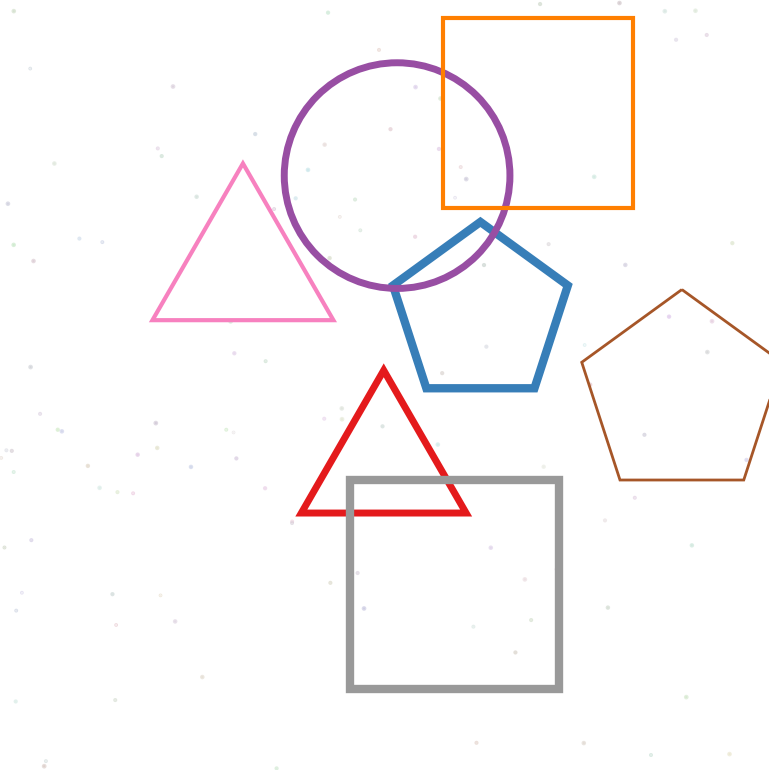[{"shape": "triangle", "thickness": 2.5, "radius": 0.62, "center": [0.498, 0.396]}, {"shape": "pentagon", "thickness": 3, "radius": 0.6, "center": [0.624, 0.592]}, {"shape": "circle", "thickness": 2.5, "radius": 0.73, "center": [0.516, 0.772]}, {"shape": "square", "thickness": 1.5, "radius": 0.62, "center": [0.699, 0.853]}, {"shape": "pentagon", "thickness": 1, "radius": 0.68, "center": [0.886, 0.487]}, {"shape": "triangle", "thickness": 1.5, "radius": 0.68, "center": [0.315, 0.652]}, {"shape": "square", "thickness": 3, "radius": 0.68, "center": [0.59, 0.241]}]